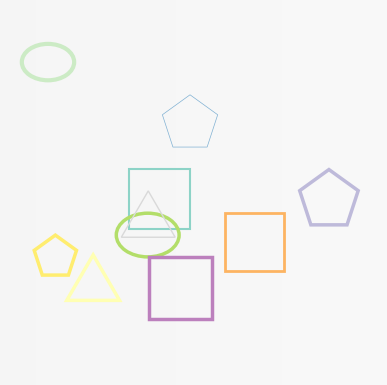[{"shape": "square", "thickness": 1.5, "radius": 0.39, "center": [0.412, 0.483]}, {"shape": "triangle", "thickness": 2.5, "radius": 0.39, "center": [0.24, 0.259]}, {"shape": "pentagon", "thickness": 2.5, "radius": 0.4, "center": [0.849, 0.48]}, {"shape": "pentagon", "thickness": 0.5, "radius": 0.38, "center": [0.49, 0.679]}, {"shape": "square", "thickness": 2, "radius": 0.38, "center": [0.657, 0.371]}, {"shape": "oval", "thickness": 2.5, "radius": 0.41, "center": [0.381, 0.389]}, {"shape": "triangle", "thickness": 1, "radius": 0.4, "center": [0.383, 0.424]}, {"shape": "square", "thickness": 2.5, "radius": 0.41, "center": [0.465, 0.252]}, {"shape": "oval", "thickness": 3, "radius": 0.34, "center": [0.124, 0.839]}, {"shape": "pentagon", "thickness": 2.5, "radius": 0.29, "center": [0.143, 0.332]}]